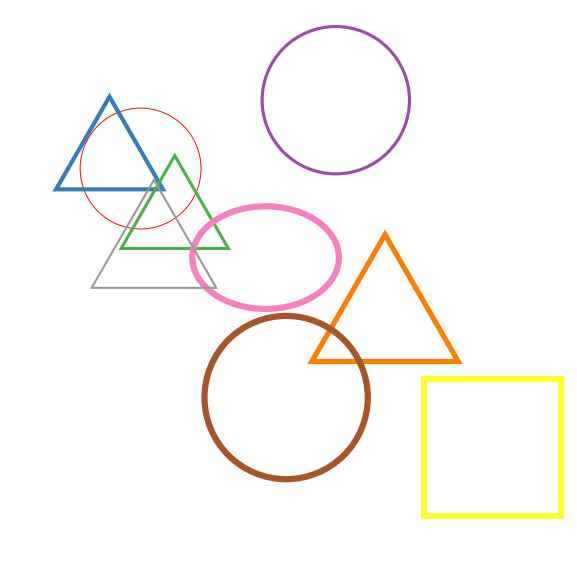[{"shape": "circle", "thickness": 0.5, "radius": 0.52, "center": [0.243, 0.707]}, {"shape": "triangle", "thickness": 2, "radius": 0.53, "center": [0.19, 0.725]}, {"shape": "triangle", "thickness": 1.5, "radius": 0.54, "center": [0.303, 0.622]}, {"shape": "circle", "thickness": 1.5, "radius": 0.64, "center": [0.581, 0.826]}, {"shape": "triangle", "thickness": 2.5, "radius": 0.73, "center": [0.667, 0.446]}, {"shape": "square", "thickness": 3, "radius": 0.59, "center": [0.853, 0.224]}, {"shape": "circle", "thickness": 3, "radius": 0.71, "center": [0.495, 0.311]}, {"shape": "oval", "thickness": 3, "radius": 0.63, "center": [0.46, 0.553]}, {"shape": "triangle", "thickness": 1, "radius": 0.62, "center": [0.267, 0.563]}]